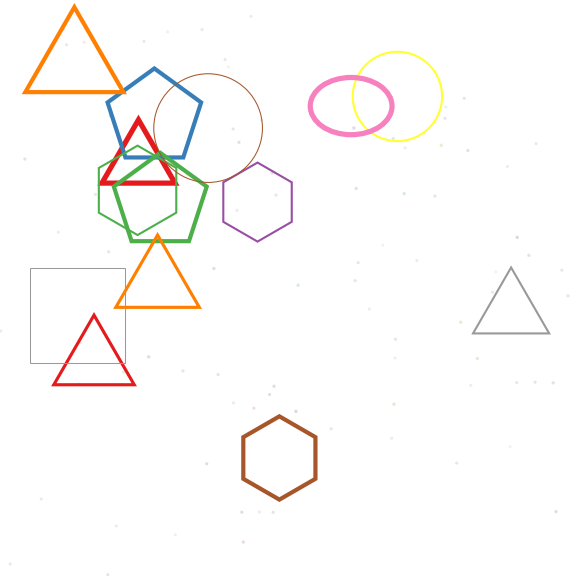[{"shape": "triangle", "thickness": 1.5, "radius": 0.4, "center": [0.163, 0.373]}, {"shape": "triangle", "thickness": 2.5, "radius": 0.37, "center": [0.24, 0.719]}, {"shape": "pentagon", "thickness": 2, "radius": 0.43, "center": [0.267, 0.795]}, {"shape": "pentagon", "thickness": 2, "radius": 0.42, "center": [0.278, 0.65]}, {"shape": "hexagon", "thickness": 1, "radius": 0.39, "center": [0.238, 0.67]}, {"shape": "hexagon", "thickness": 1, "radius": 0.34, "center": [0.446, 0.649]}, {"shape": "triangle", "thickness": 2, "radius": 0.49, "center": [0.129, 0.889]}, {"shape": "triangle", "thickness": 1.5, "radius": 0.42, "center": [0.273, 0.509]}, {"shape": "circle", "thickness": 1, "radius": 0.39, "center": [0.688, 0.832]}, {"shape": "hexagon", "thickness": 2, "radius": 0.36, "center": [0.484, 0.206]}, {"shape": "circle", "thickness": 0.5, "radius": 0.47, "center": [0.36, 0.777]}, {"shape": "oval", "thickness": 2.5, "radius": 0.35, "center": [0.608, 0.815]}, {"shape": "triangle", "thickness": 1, "radius": 0.38, "center": [0.885, 0.46]}, {"shape": "square", "thickness": 0.5, "radius": 0.41, "center": [0.134, 0.452]}]